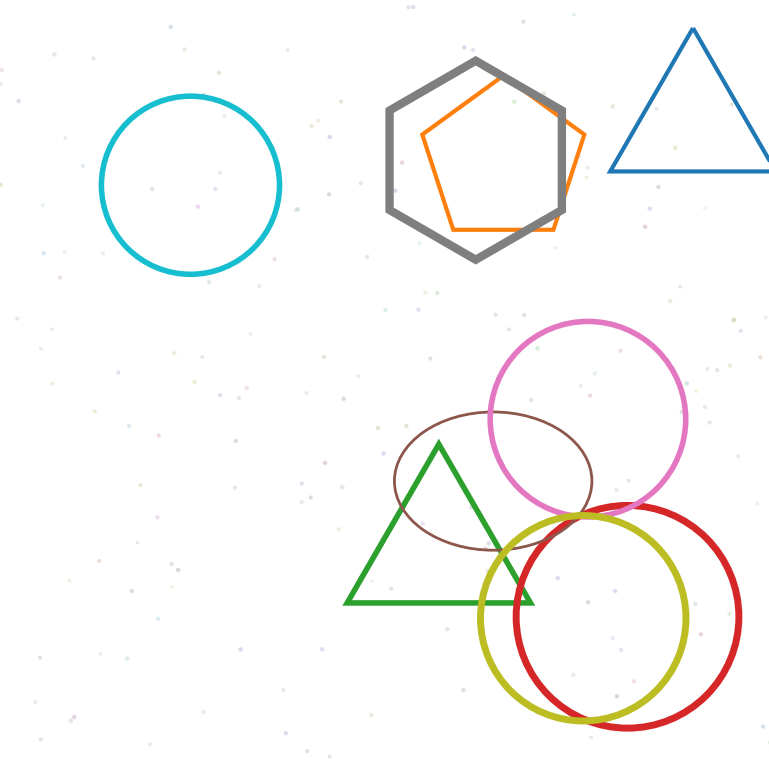[{"shape": "triangle", "thickness": 1.5, "radius": 0.62, "center": [0.9, 0.839]}, {"shape": "pentagon", "thickness": 1.5, "radius": 0.55, "center": [0.654, 0.791]}, {"shape": "triangle", "thickness": 2, "radius": 0.69, "center": [0.57, 0.286]}, {"shape": "circle", "thickness": 2.5, "radius": 0.72, "center": [0.815, 0.199]}, {"shape": "oval", "thickness": 1, "radius": 0.64, "center": [0.64, 0.375]}, {"shape": "circle", "thickness": 2, "radius": 0.63, "center": [0.764, 0.456]}, {"shape": "hexagon", "thickness": 3, "radius": 0.65, "center": [0.618, 0.792]}, {"shape": "circle", "thickness": 2.5, "radius": 0.67, "center": [0.757, 0.197]}, {"shape": "circle", "thickness": 2, "radius": 0.58, "center": [0.247, 0.759]}]